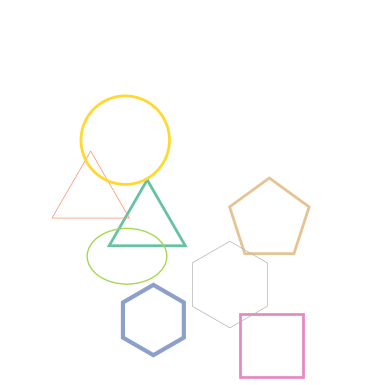[{"shape": "triangle", "thickness": 2, "radius": 0.57, "center": [0.382, 0.419]}, {"shape": "triangle", "thickness": 0.5, "radius": 0.58, "center": [0.236, 0.492]}, {"shape": "hexagon", "thickness": 3, "radius": 0.46, "center": [0.398, 0.169]}, {"shape": "square", "thickness": 2, "radius": 0.41, "center": [0.706, 0.104]}, {"shape": "oval", "thickness": 1, "radius": 0.52, "center": [0.33, 0.334]}, {"shape": "circle", "thickness": 2, "radius": 0.57, "center": [0.325, 0.636]}, {"shape": "pentagon", "thickness": 2, "radius": 0.54, "center": [0.7, 0.429]}, {"shape": "hexagon", "thickness": 0.5, "radius": 0.56, "center": [0.597, 0.261]}]